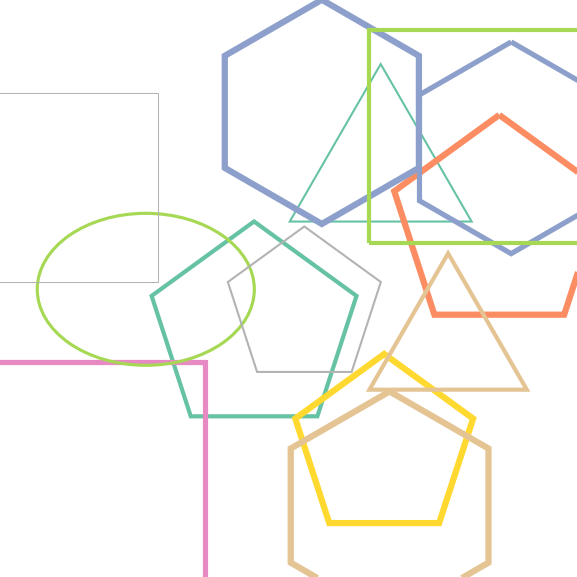[{"shape": "pentagon", "thickness": 2, "radius": 0.93, "center": [0.44, 0.429]}, {"shape": "triangle", "thickness": 1, "radius": 0.91, "center": [0.659, 0.706]}, {"shape": "pentagon", "thickness": 3, "radius": 0.96, "center": [0.865, 0.609]}, {"shape": "hexagon", "thickness": 2.5, "radius": 0.92, "center": [0.885, 0.743]}, {"shape": "hexagon", "thickness": 3, "radius": 0.97, "center": [0.557, 0.805]}, {"shape": "square", "thickness": 2.5, "radius": 0.98, "center": [0.159, 0.175]}, {"shape": "square", "thickness": 2, "radius": 0.92, "center": [0.824, 0.763]}, {"shape": "oval", "thickness": 1.5, "radius": 0.94, "center": [0.252, 0.498]}, {"shape": "pentagon", "thickness": 3, "radius": 0.81, "center": [0.665, 0.224]}, {"shape": "triangle", "thickness": 2, "radius": 0.79, "center": [0.776, 0.403]}, {"shape": "hexagon", "thickness": 3, "radius": 0.99, "center": [0.675, 0.124]}, {"shape": "pentagon", "thickness": 1, "radius": 0.7, "center": [0.527, 0.468]}, {"shape": "square", "thickness": 0.5, "radius": 0.82, "center": [0.111, 0.674]}]